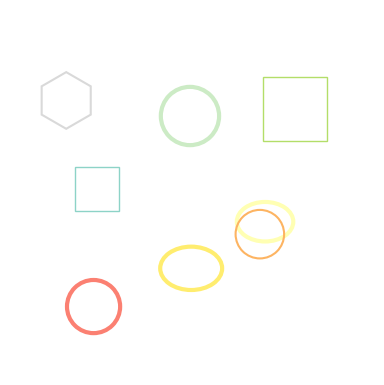[{"shape": "square", "thickness": 1, "radius": 0.29, "center": [0.252, 0.51]}, {"shape": "oval", "thickness": 3, "radius": 0.37, "center": [0.688, 0.424]}, {"shape": "circle", "thickness": 3, "radius": 0.35, "center": [0.243, 0.204]}, {"shape": "circle", "thickness": 1.5, "radius": 0.32, "center": [0.675, 0.392]}, {"shape": "square", "thickness": 1, "radius": 0.42, "center": [0.765, 0.716]}, {"shape": "hexagon", "thickness": 1.5, "radius": 0.37, "center": [0.172, 0.739]}, {"shape": "circle", "thickness": 3, "radius": 0.38, "center": [0.493, 0.699]}, {"shape": "oval", "thickness": 3, "radius": 0.4, "center": [0.497, 0.303]}]